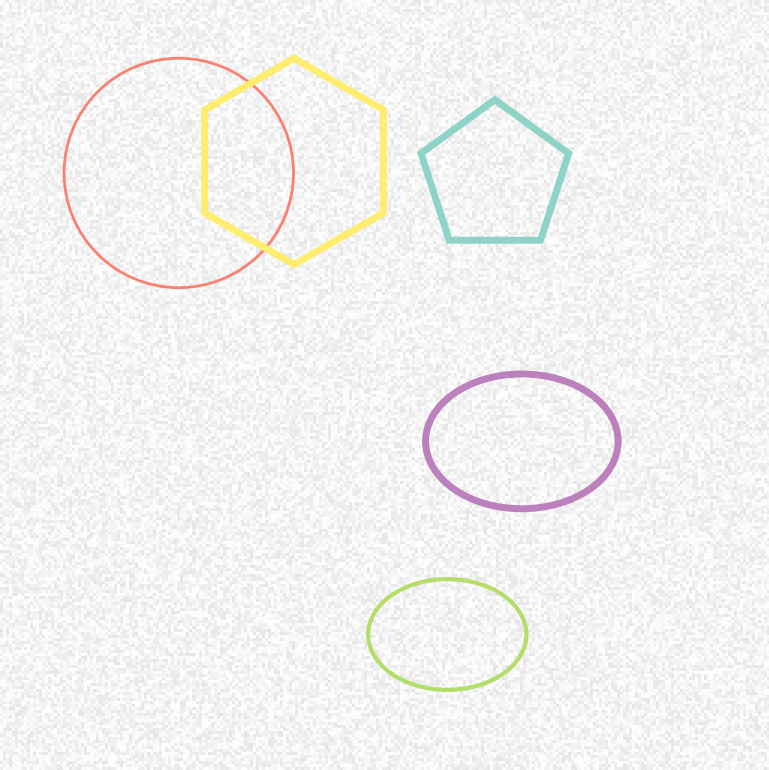[{"shape": "pentagon", "thickness": 2.5, "radius": 0.5, "center": [0.643, 0.77]}, {"shape": "circle", "thickness": 1, "radius": 0.74, "center": [0.232, 0.775]}, {"shape": "oval", "thickness": 1.5, "radius": 0.51, "center": [0.581, 0.176]}, {"shape": "oval", "thickness": 2.5, "radius": 0.63, "center": [0.678, 0.427]}, {"shape": "hexagon", "thickness": 2.5, "radius": 0.67, "center": [0.382, 0.79]}]